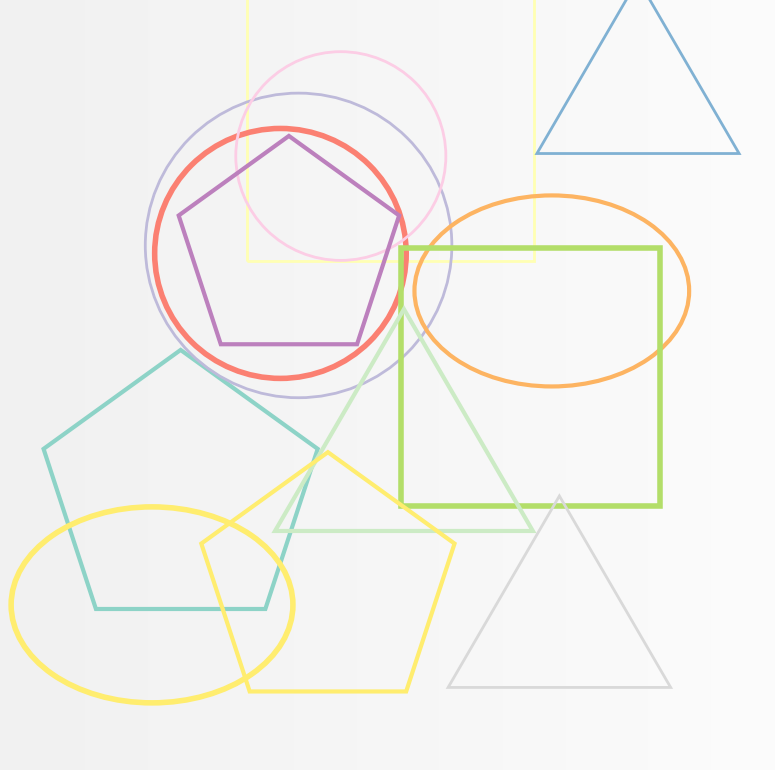[{"shape": "pentagon", "thickness": 1.5, "radius": 0.93, "center": [0.233, 0.36]}, {"shape": "square", "thickness": 1, "radius": 0.93, "center": [0.504, 0.845]}, {"shape": "circle", "thickness": 1, "radius": 0.99, "center": [0.385, 0.681]}, {"shape": "circle", "thickness": 2, "radius": 0.81, "center": [0.362, 0.671]}, {"shape": "triangle", "thickness": 1, "radius": 0.75, "center": [0.823, 0.876]}, {"shape": "oval", "thickness": 1.5, "radius": 0.89, "center": [0.712, 0.622]}, {"shape": "square", "thickness": 2, "radius": 0.84, "center": [0.685, 0.51]}, {"shape": "circle", "thickness": 1, "radius": 0.68, "center": [0.44, 0.797]}, {"shape": "triangle", "thickness": 1, "radius": 0.83, "center": [0.722, 0.19]}, {"shape": "pentagon", "thickness": 1.5, "radius": 0.75, "center": [0.373, 0.674]}, {"shape": "triangle", "thickness": 1.5, "radius": 0.96, "center": [0.521, 0.406]}, {"shape": "pentagon", "thickness": 1.5, "radius": 0.86, "center": [0.423, 0.241]}, {"shape": "oval", "thickness": 2, "radius": 0.91, "center": [0.196, 0.214]}]